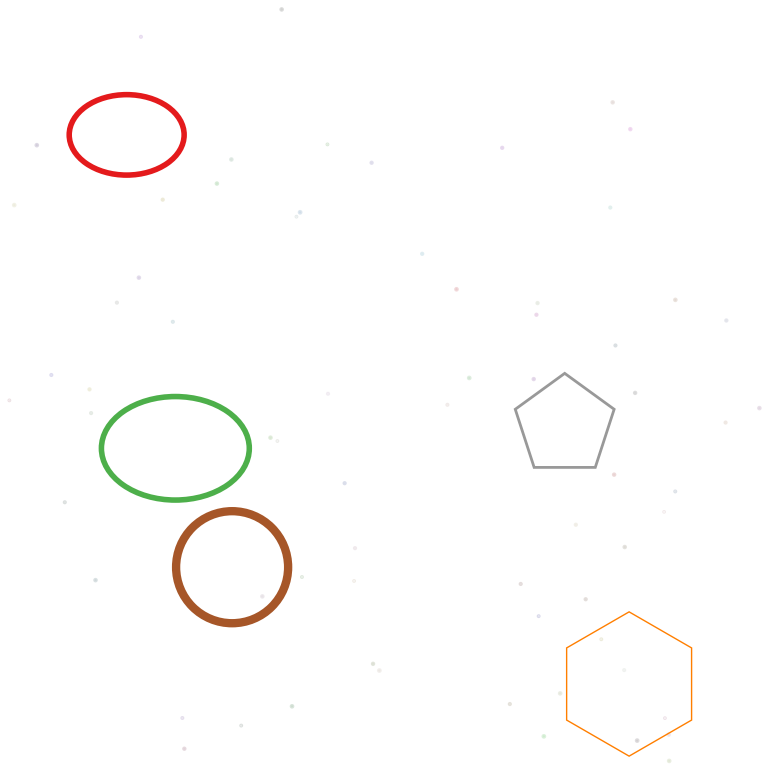[{"shape": "oval", "thickness": 2, "radius": 0.37, "center": [0.165, 0.825]}, {"shape": "oval", "thickness": 2, "radius": 0.48, "center": [0.228, 0.418]}, {"shape": "hexagon", "thickness": 0.5, "radius": 0.47, "center": [0.817, 0.112]}, {"shape": "circle", "thickness": 3, "radius": 0.36, "center": [0.301, 0.263]}, {"shape": "pentagon", "thickness": 1, "radius": 0.34, "center": [0.733, 0.448]}]